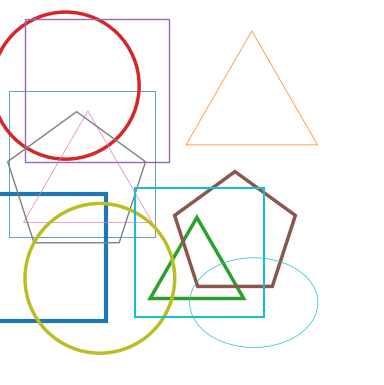[{"shape": "square", "thickness": 3, "radius": 0.82, "center": [0.111, 0.332]}, {"shape": "square", "thickness": 0.5, "radius": 0.95, "center": [0.214, 0.575]}, {"shape": "triangle", "thickness": 0.5, "radius": 0.99, "center": [0.654, 0.722]}, {"shape": "triangle", "thickness": 2.5, "radius": 0.7, "center": [0.511, 0.295]}, {"shape": "circle", "thickness": 2.5, "radius": 0.96, "center": [0.17, 0.778]}, {"shape": "square", "thickness": 1, "radius": 0.93, "center": [0.253, 0.765]}, {"shape": "pentagon", "thickness": 2.5, "radius": 0.82, "center": [0.61, 0.389]}, {"shape": "triangle", "thickness": 0.5, "radius": 0.97, "center": [0.228, 0.518]}, {"shape": "pentagon", "thickness": 1, "radius": 0.94, "center": [0.199, 0.522]}, {"shape": "circle", "thickness": 2.5, "radius": 0.97, "center": [0.259, 0.277]}, {"shape": "oval", "thickness": 0.5, "radius": 0.83, "center": [0.659, 0.214]}, {"shape": "square", "thickness": 1.5, "radius": 0.84, "center": [0.519, 0.344]}]